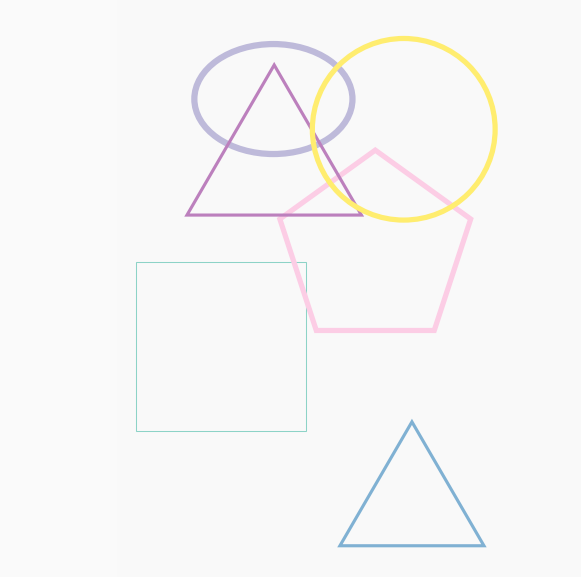[{"shape": "square", "thickness": 0.5, "radius": 0.73, "center": [0.38, 0.4]}, {"shape": "oval", "thickness": 3, "radius": 0.68, "center": [0.47, 0.828]}, {"shape": "triangle", "thickness": 1.5, "radius": 0.72, "center": [0.709, 0.126]}, {"shape": "pentagon", "thickness": 2.5, "radius": 0.86, "center": [0.646, 0.567]}, {"shape": "triangle", "thickness": 1.5, "radius": 0.87, "center": [0.472, 0.713]}, {"shape": "circle", "thickness": 2.5, "radius": 0.79, "center": [0.695, 0.775]}]